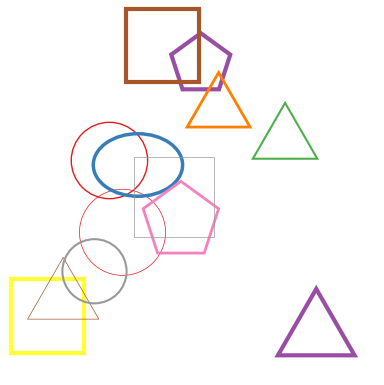[{"shape": "circle", "thickness": 0.5, "radius": 0.56, "center": [0.318, 0.397]}, {"shape": "circle", "thickness": 1, "radius": 0.5, "center": [0.284, 0.583]}, {"shape": "oval", "thickness": 2.5, "radius": 0.58, "center": [0.358, 0.571]}, {"shape": "triangle", "thickness": 1.5, "radius": 0.48, "center": [0.741, 0.636]}, {"shape": "pentagon", "thickness": 3, "radius": 0.4, "center": [0.521, 0.833]}, {"shape": "triangle", "thickness": 3, "radius": 0.57, "center": [0.821, 0.135]}, {"shape": "triangle", "thickness": 2, "radius": 0.47, "center": [0.568, 0.717]}, {"shape": "square", "thickness": 3, "radius": 0.48, "center": [0.124, 0.179]}, {"shape": "triangle", "thickness": 0.5, "radius": 0.53, "center": [0.164, 0.225]}, {"shape": "square", "thickness": 3, "radius": 0.47, "center": [0.422, 0.881]}, {"shape": "pentagon", "thickness": 2, "radius": 0.52, "center": [0.47, 0.426]}, {"shape": "circle", "thickness": 1.5, "radius": 0.42, "center": [0.245, 0.295]}, {"shape": "square", "thickness": 0.5, "radius": 0.52, "center": [0.453, 0.488]}]